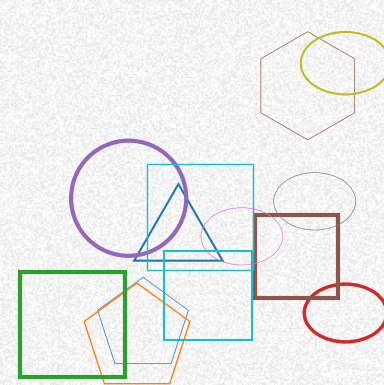[{"shape": "triangle", "thickness": 1.5, "radius": 0.66, "center": [0.463, 0.389]}, {"shape": "pentagon", "thickness": 0.5, "radius": 0.62, "center": [0.371, 0.156]}, {"shape": "pentagon", "thickness": 1, "radius": 0.72, "center": [0.356, 0.12]}, {"shape": "square", "thickness": 3, "radius": 0.69, "center": [0.188, 0.157]}, {"shape": "oval", "thickness": 2.5, "radius": 0.54, "center": [0.898, 0.187]}, {"shape": "circle", "thickness": 3, "radius": 0.75, "center": [0.334, 0.485]}, {"shape": "square", "thickness": 3, "radius": 0.54, "center": [0.77, 0.334]}, {"shape": "hexagon", "thickness": 0.5, "radius": 0.7, "center": [0.799, 0.777]}, {"shape": "oval", "thickness": 0.5, "radius": 0.53, "center": [0.628, 0.386]}, {"shape": "oval", "thickness": 0.5, "radius": 0.53, "center": [0.817, 0.477]}, {"shape": "oval", "thickness": 1.5, "radius": 0.58, "center": [0.897, 0.836]}, {"shape": "square", "thickness": 1, "radius": 0.69, "center": [0.52, 0.436]}, {"shape": "square", "thickness": 1.5, "radius": 0.57, "center": [0.54, 0.232]}]